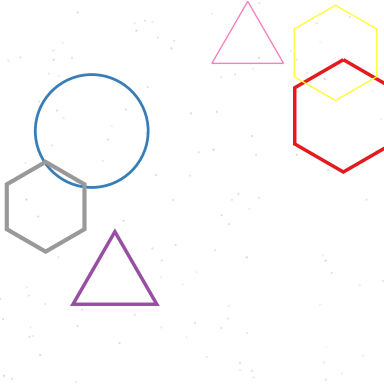[{"shape": "hexagon", "thickness": 2.5, "radius": 0.73, "center": [0.892, 0.699]}, {"shape": "circle", "thickness": 2, "radius": 0.73, "center": [0.238, 0.66]}, {"shape": "triangle", "thickness": 2.5, "radius": 0.63, "center": [0.298, 0.273]}, {"shape": "hexagon", "thickness": 1, "radius": 0.62, "center": [0.871, 0.863]}, {"shape": "triangle", "thickness": 1, "radius": 0.54, "center": [0.643, 0.889]}, {"shape": "hexagon", "thickness": 3, "radius": 0.58, "center": [0.119, 0.463]}]